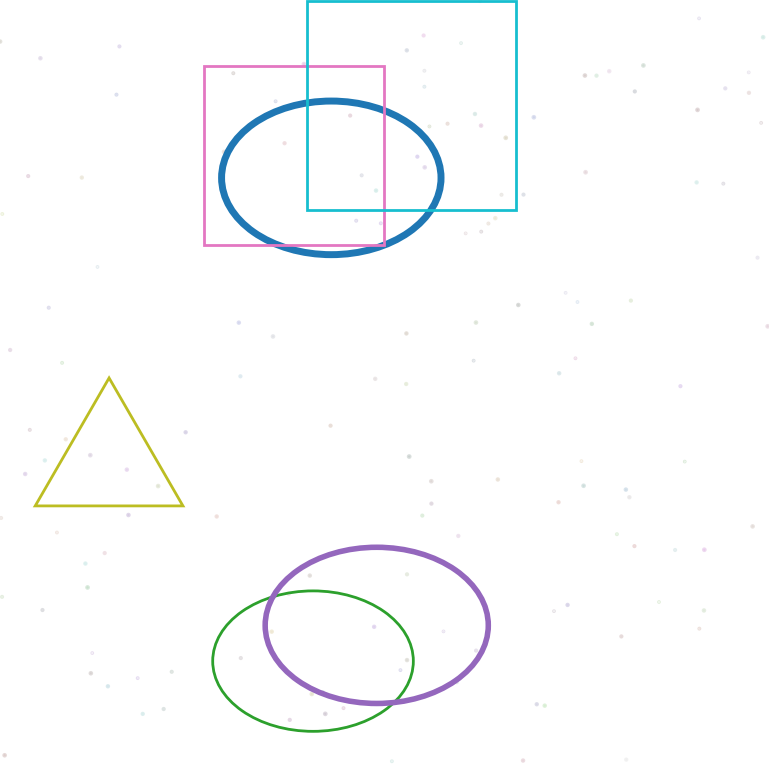[{"shape": "oval", "thickness": 2.5, "radius": 0.71, "center": [0.43, 0.769]}, {"shape": "oval", "thickness": 1, "radius": 0.65, "center": [0.407, 0.141]}, {"shape": "oval", "thickness": 2, "radius": 0.72, "center": [0.489, 0.188]}, {"shape": "square", "thickness": 1, "radius": 0.58, "center": [0.382, 0.798]}, {"shape": "triangle", "thickness": 1, "radius": 0.55, "center": [0.142, 0.398]}, {"shape": "square", "thickness": 1, "radius": 0.68, "center": [0.534, 0.862]}]